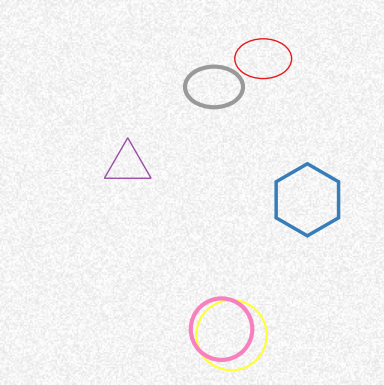[{"shape": "oval", "thickness": 1, "radius": 0.37, "center": [0.684, 0.848]}, {"shape": "hexagon", "thickness": 2.5, "radius": 0.47, "center": [0.798, 0.481]}, {"shape": "triangle", "thickness": 1, "radius": 0.35, "center": [0.332, 0.572]}, {"shape": "circle", "thickness": 1.5, "radius": 0.46, "center": [0.601, 0.129]}, {"shape": "circle", "thickness": 3, "radius": 0.4, "center": [0.575, 0.145]}, {"shape": "oval", "thickness": 3, "radius": 0.38, "center": [0.556, 0.774]}]